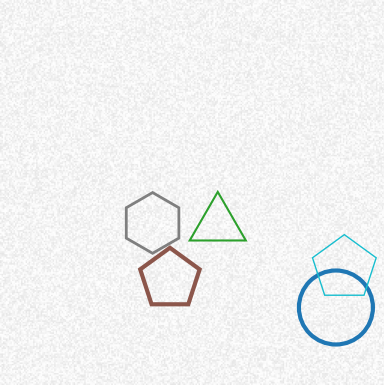[{"shape": "circle", "thickness": 3, "radius": 0.48, "center": [0.873, 0.201]}, {"shape": "triangle", "thickness": 1.5, "radius": 0.42, "center": [0.566, 0.417]}, {"shape": "pentagon", "thickness": 3, "radius": 0.41, "center": [0.441, 0.275]}, {"shape": "hexagon", "thickness": 2, "radius": 0.39, "center": [0.396, 0.421]}, {"shape": "pentagon", "thickness": 1, "radius": 0.43, "center": [0.894, 0.304]}]